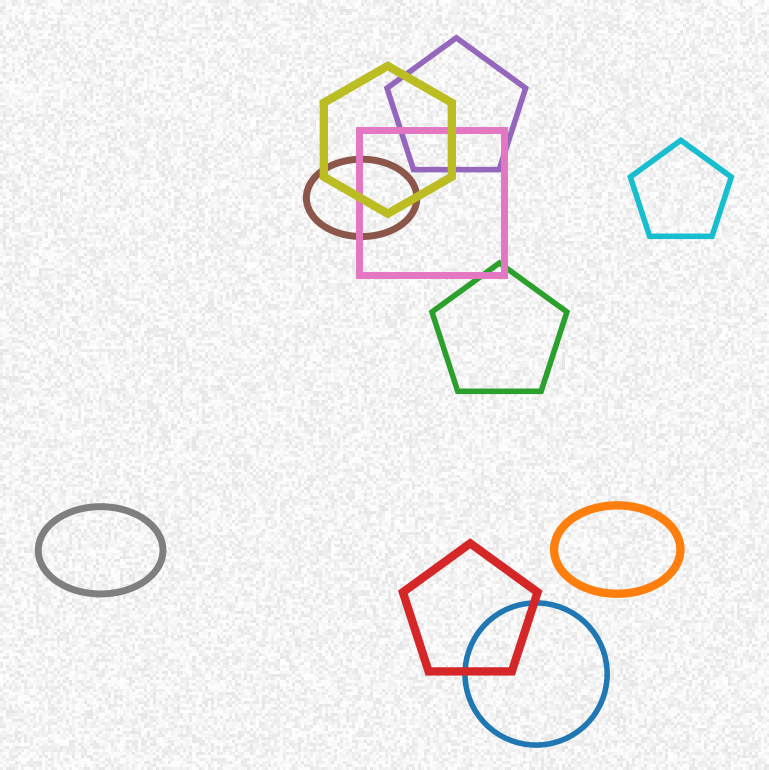[{"shape": "circle", "thickness": 2, "radius": 0.46, "center": [0.696, 0.125]}, {"shape": "oval", "thickness": 3, "radius": 0.41, "center": [0.802, 0.286]}, {"shape": "pentagon", "thickness": 2, "radius": 0.46, "center": [0.649, 0.566]}, {"shape": "pentagon", "thickness": 3, "radius": 0.46, "center": [0.611, 0.202]}, {"shape": "pentagon", "thickness": 2, "radius": 0.47, "center": [0.593, 0.856]}, {"shape": "oval", "thickness": 2.5, "radius": 0.36, "center": [0.47, 0.743]}, {"shape": "square", "thickness": 2.5, "radius": 0.47, "center": [0.56, 0.737]}, {"shape": "oval", "thickness": 2.5, "radius": 0.4, "center": [0.131, 0.285]}, {"shape": "hexagon", "thickness": 3, "radius": 0.48, "center": [0.504, 0.818]}, {"shape": "pentagon", "thickness": 2, "radius": 0.34, "center": [0.884, 0.749]}]